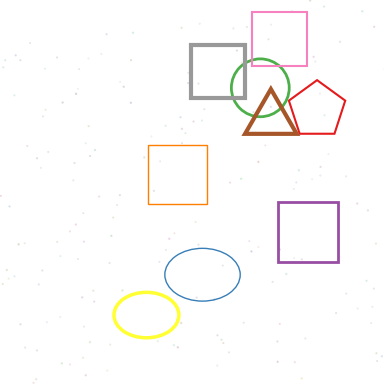[{"shape": "pentagon", "thickness": 1.5, "radius": 0.38, "center": [0.824, 0.715]}, {"shape": "oval", "thickness": 1, "radius": 0.49, "center": [0.526, 0.286]}, {"shape": "circle", "thickness": 2, "radius": 0.38, "center": [0.676, 0.772]}, {"shape": "square", "thickness": 2, "radius": 0.39, "center": [0.8, 0.398]}, {"shape": "square", "thickness": 1, "radius": 0.38, "center": [0.46, 0.547]}, {"shape": "oval", "thickness": 2.5, "radius": 0.42, "center": [0.38, 0.182]}, {"shape": "triangle", "thickness": 3, "radius": 0.39, "center": [0.704, 0.691]}, {"shape": "square", "thickness": 1.5, "radius": 0.36, "center": [0.726, 0.899]}, {"shape": "square", "thickness": 3, "radius": 0.35, "center": [0.566, 0.814]}]